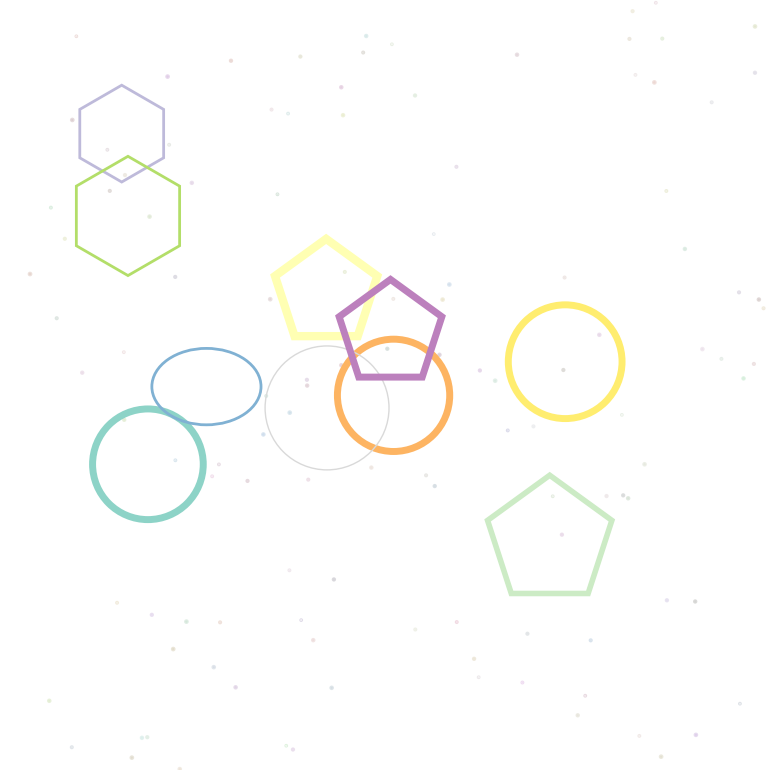[{"shape": "circle", "thickness": 2.5, "radius": 0.36, "center": [0.192, 0.397]}, {"shape": "pentagon", "thickness": 3, "radius": 0.35, "center": [0.424, 0.62]}, {"shape": "hexagon", "thickness": 1, "radius": 0.31, "center": [0.158, 0.826]}, {"shape": "oval", "thickness": 1, "radius": 0.35, "center": [0.268, 0.498]}, {"shape": "circle", "thickness": 2.5, "radius": 0.36, "center": [0.511, 0.487]}, {"shape": "hexagon", "thickness": 1, "radius": 0.39, "center": [0.166, 0.72]}, {"shape": "circle", "thickness": 0.5, "radius": 0.4, "center": [0.425, 0.47]}, {"shape": "pentagon", "thickness": 2.5, "radius": 0.35, "center": [0.507, 0.567]}, {"shape": "pentagon", "thickness": 2, "radius": 0.42, "center": [0.714, 0.298]}, {"shape": "circle", "thickness": 2.5, "radius": 0.37, "center": [0.734, 0.53]}]